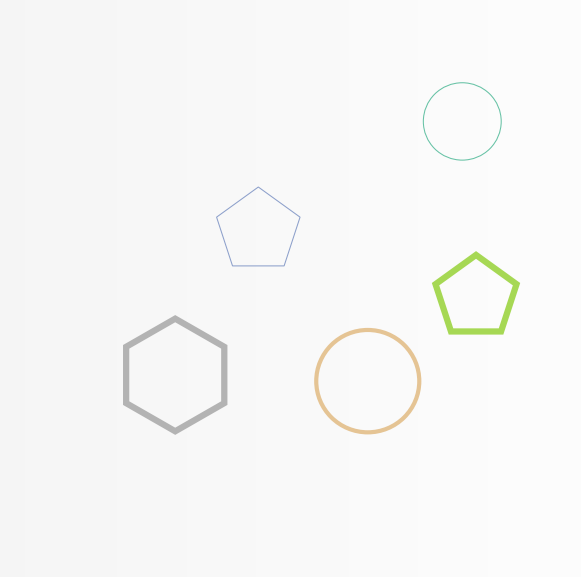[{"shape": "circle", "thickness": 0.5, "radius": 0.33, "center": [0.795, 0.789]}, {"shape": "pentagon", "thickness": 0.5, "radius": 0.38, "center": [0.444, 0.6]}, {"shape": "pentagon", "thickness": 3, "radius": 0.37, "center": [0.819, 0.484]}, {"shape": "circle", "thickness": 2, "radius": 0.44, "center": [0.633, 0.339]}, {"shape": "hexagon", "thickness": 3, "radius": 0.49, "center": [0.301, 0.35]}]